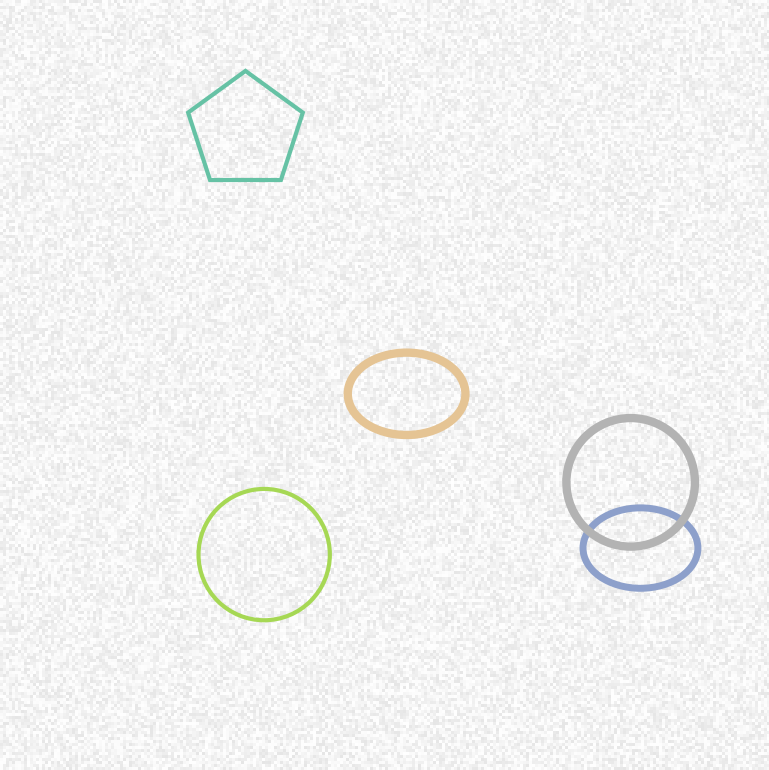[{"shape": "pentagon", "thickness": 1.5, "radius": 0.39, "center": [0.319, 0.83]}, {"shape": "oval", "thickness": 2.5, "radius": 0.37, "center": [0.832, 0.288]}, {"shape": "circle", "thickness": 1.5, "radius": 0.43, "center": [0.343, 0.28]}, {"shape": "oval", "thickness": 3, "radius": 0.38, "center": [0.528, 0.489]}, {"shape": "circle", "thickness": 3, "radius": 0.42, "center": [0.819, 0.374]}]